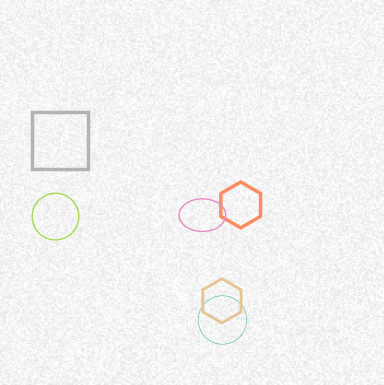[{"shape": "circle", "thickness": 0.5, "radius": 0.32, "center": [0.578, 0.169]}, {"shape": "hexagon", "thickness": 2.5, "radius": 0.3, "center": [0.625, 0.468]}, {"shape": "oval", "thickness": 1, "radius": 0.3, "center": [0.526, 0.441]}, {"shape": "circle", "thickness": 1, "radius": 0.3, "center": [0.144, 0.437]}, {"shape": "hexagon", "thickness": 2, "radius": 0.29, "center": [0.576, 0.219]}, {"shape": "square", "thickness": 2.5, "radius": 0.37, "center": [0.156, 0.635]}]